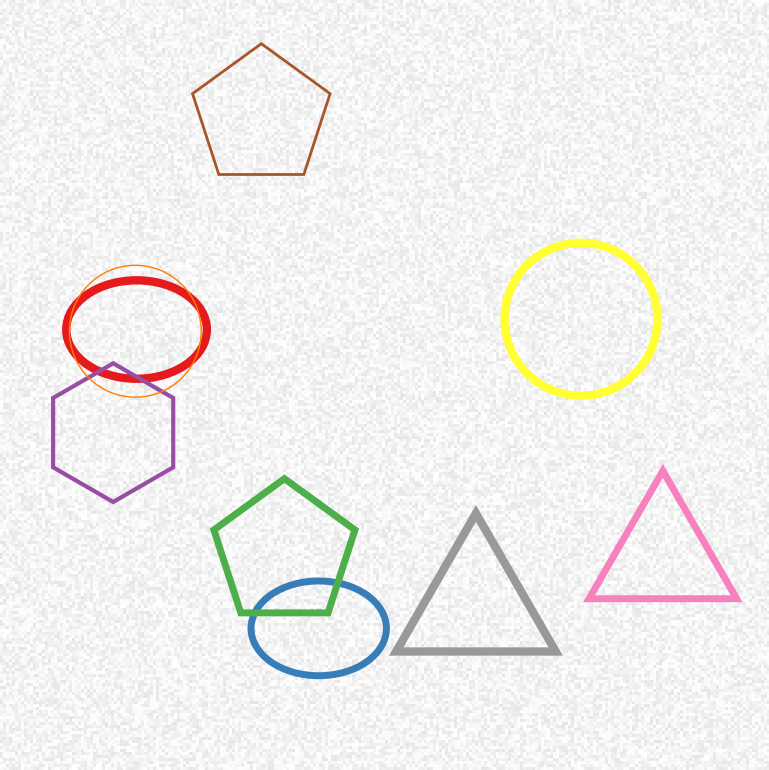[{"shape": "oval", "thickness": 3, "radius": 0.46, "center": [0.177, 0.572]}, {"shape": "oval", "thickness": 2.5, "radius": 0.44, "center": [0.414, 0.184]}, {"shape": "pentagon", "thickness": 2.5, "radius": 0.48, "center": [0.369, 0.282]}, {"shape": "hexagon", "thickness": 1.5, "radius": 0.45, "center": [0.147, 0.438]}, {"shape": "circle", "thickness": 0.5, "radius": 0.43, "center": [0.176, 0.57]}, {"shape": "circle", "thickness": 3, "radius": 0.5, "center": [0.755, 0.585]}, {"shape": "pentagon", "thickness": 1, "radius": 0.47, "center": [0.339, 0.849]}, {"shape": "triangle", "thickness": 2.5, "radius": 0.55, "center": [0.861, 0.278]}, {"shape": "triangle", "thickness": 3, "radius": 0.6, "center": [0.618, 0.214]}]